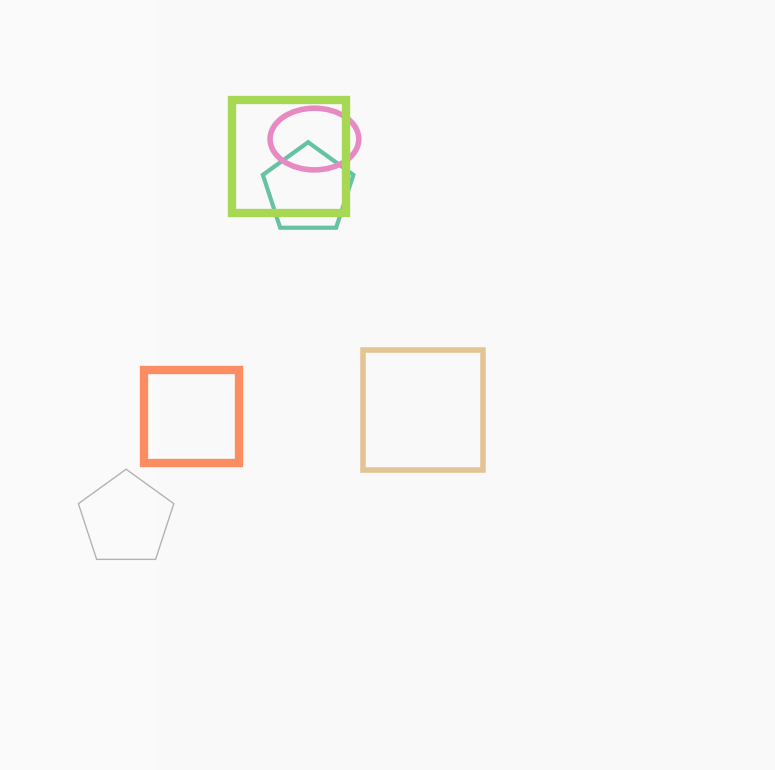[{"shape": "pentagon", "thickness": 1.5, "radius": 0.31, "center": [0.398, 0.754]}, {"shape": "square", "thickness": 3, "radius": 0.3, "center": [0.247, 0.459]}, {"shape": "oval", "thickness": 2, "radius": 0.29, "center": [0.406, 0.819]}, {"shape": "square", "thickness": 3, "radius": 0.37, "center": [0.373, 0.796]}, {"shape": "square", "thickness": 2, "radius": 0.39, "center": [0.546, 0.467]}, {"shape": "pentagon", "thickness": 0.5, "radius": 0.32, "center": [0.163, 0.326]}]